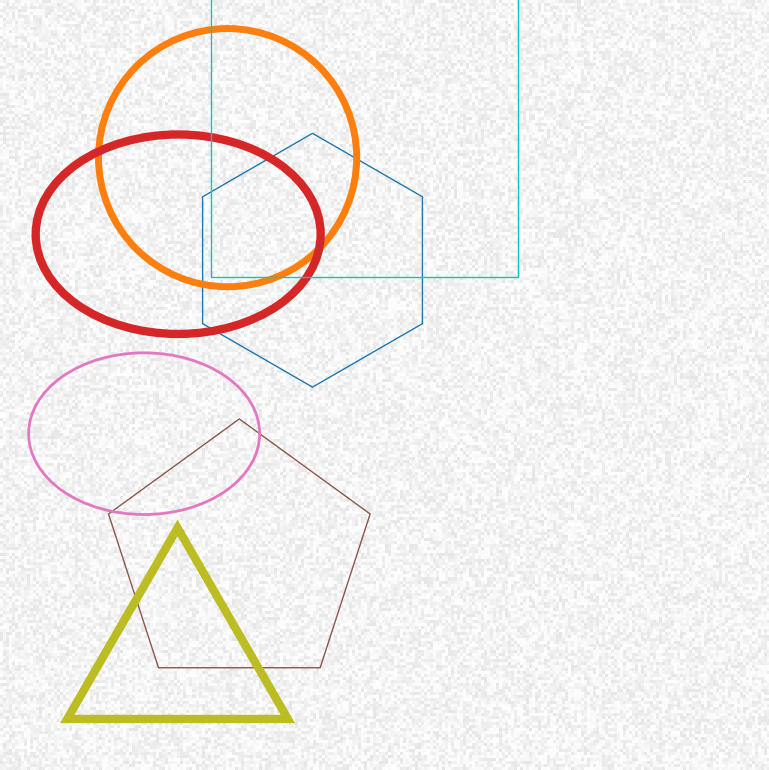[{"shape": "hexagon", "thickness": 0.5, "radius": 0.82, "center": [0.406, 0.662]}, {"shape": "circle", "thickness": 2.5, "radius": 0.84, "center": [0.296, 0.795]}, {"shape": "oval", "thickness": 3, "radius": 0.93, "center": [0.231, 0.696]}, {"shape": "pentagon", "thickness": 0.5, "radius": 0.89, "center": [0.311, 0.277]}, {"shape": "oval", "thickness": 1, "radius": 0.75, "center": [0.187, 0.437]}, {"shape": "triangle", "thickness": 3, "radius": 0.83, "center": [0.231, 0.149]}, {"shape": "square", "thickness": 0.5, "radius": 1.0, "center": [0.474, 0.839]}]